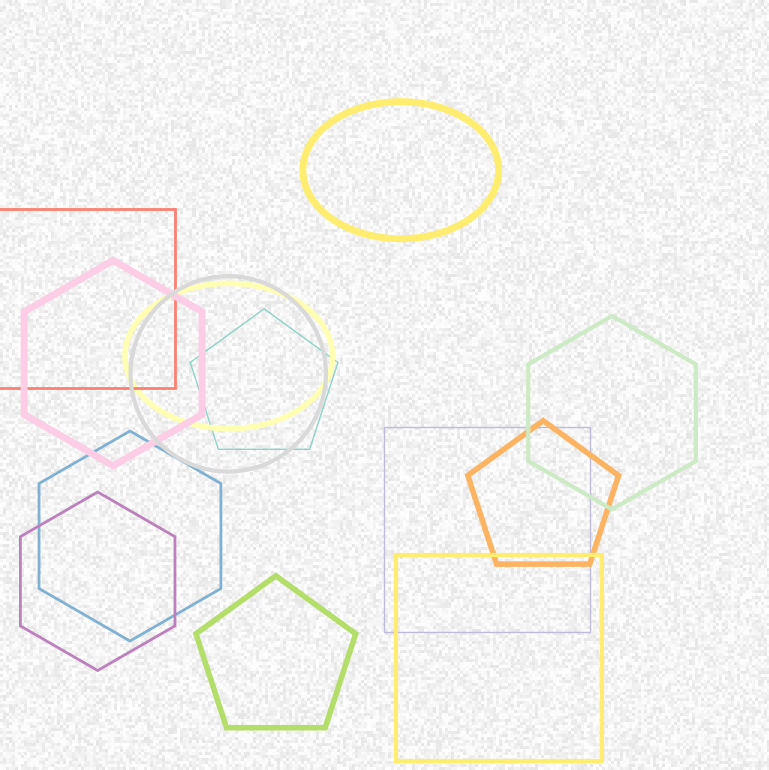[{"shape": "pentagon", "thickness": 0.5, "radius": 0.5, "center": [0.343, 0.498]}, {"shape": "oval", "thickness": 2, "radius": 0.67, "center": [0.297, 0.538]}, {"shape": "square", "thickness": 0.5, "radius": 0.67, "center": [0.632, 0.312]}, {"shape": "square", "thickness": 1, "radius": 0.58, "center": [0.111, 0.612]}, {"shape": "hexagon", "thickness": 1, "radius": 0.68, "center": [0.169, 0.304]}, {"shape": "pentagon", "thickness": 2, "radius": 0.51, "center": [0.705, 0.351]}, {"shape": "pentagon", "thickness": 2, "radius": 0.55, "center": [0.358, 0.143]}, {"shape": "hexagon", "thickness": 2.5, "radius": 0.67, "center": [0.147, 0.528]}, {"shape": "circle", "thickness": 1.5, "radius": 0.63, "center": [0.296, 0.514]}, {"shape": "hexagon", "thickness": 1, "radius": 0.58, "center": [0.127, 0.245]}, {"shape": "hexagon", "thickness": 1.5, "radius": 0.63, "center": [0.795, 0.464]}, {"shape": "square", "thickness": 1.5, "radius": 0.67, "center": [0.649, 0.146]}, {"shape": "oval", "thickness": 2.5, "radius": 0.64, "center": [0.52, 0.779]}]